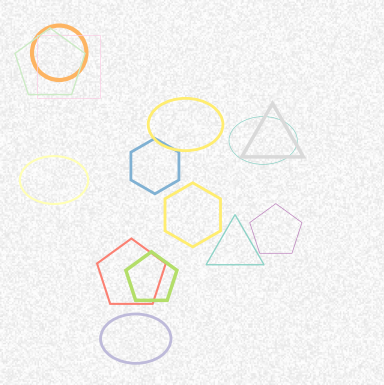[{"shape": "triangle", "thickness": 1, "radius": 0.43, "center": [0.611, 0.356]}, {"shape": "oval", "thickness": 0.5, "radius": 0.44, "center": [0.684, 0.635]}, {"shape": "oval", "thickness": 1.5, "radius": 0.44, "center": [0.14, 0.532]}, {"shape": "oval", "thickness": 2, "radius": 0.46, "center": [0.353, 0.12]}, {"shape": "pentagon", "thickness": 1.5, "radius": 0.47, "center": [0.341, 0.287]}, {"shape": "hexagon", "thickness": 2, "radius": 0.36, "center": [0.402, 0.569]}, {"shape": "circle", "thickness": 3, "radius": 0.35, "center": [0.154, 0.863]}, {"shape": "pentagon", "thickness": 2.5, "radius": 0.35, "center": [0.393, 0.276]}, {"shape": "square", "thickness": 0.5, "radius": 0.41, "center": [0.179, 0.828]}, {"shape": "triangle", "thickness": 2.5, "radius": 0.46, "center": [0.708, 0.639]}, {"shape": "pentagon", "thickness": 0.5, "radius": 0.36, "center": [0.716, 0.4]}, {"shape": "pentagon", "thickness": 1, "radius": 0.48, "center": [0.13, 0.832]}, {"shape": "hexagon", "thickness": 2, "radius": 0.42, "center": [0.501, 0.442]}, {"shape": "oval", "thickness": 2, "radius": 0.49, "center": [0.482, 0.677]}]